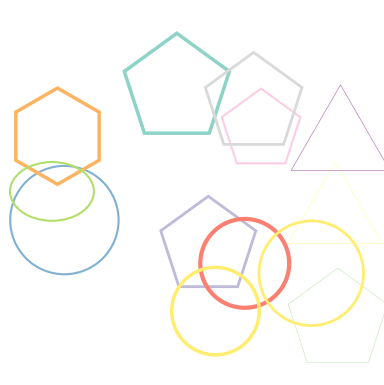[{"shape": "pentagon", "thickness": 2.5, "radius": 0.72, "center": [0.459, 0.77]}, {"shape": "triangle", "thickness": 0.5, "radius": 0.71, "center": [0.87, 0.438]}, {"shape": "pentagon", "thickness": 2, "radius": 0.65, "center": [0.541, 0.36]}, {"shape": "circle", "thickness": 3, "radius": 0.58, "center": [0.636, 0.316]}, {"shape": "circle", "thickness": 1.5, "radius": 0.7, "center": [0.167, 0.428]}, {"shape": "hexagon", "thickness": 2.5, "radius": 0.63, "center": [0.149, 0.646]}, {"shape": "oval", "thickness": 1.5, "radius": 0.54, "center": [0.135, 0.503]}, {"shape": "pentagon", "thickness": 1.5, "radius": 0.54, "center": [0.678, 0.663]}, {"shape": "pentagon", "thickness": 2, "radius": 0.66, "center": [0.659, 0.732]}, {"shape": "triangle", "thickness": 0.5, "radius": 0.74, "center": [0.884, 0.631]}, {"shape": "pentagon", "thickness": 0.5, "radius": 0.68, "center": [0.878, 0.168]}, {"shape": "circle", "thickness": 2, "radius": 0.68, "center": [0.808, 0.29]}, {"shape": "circle", "thickness": 2.5, "radius": 0.57, "center": [0.56, 0.192]}]